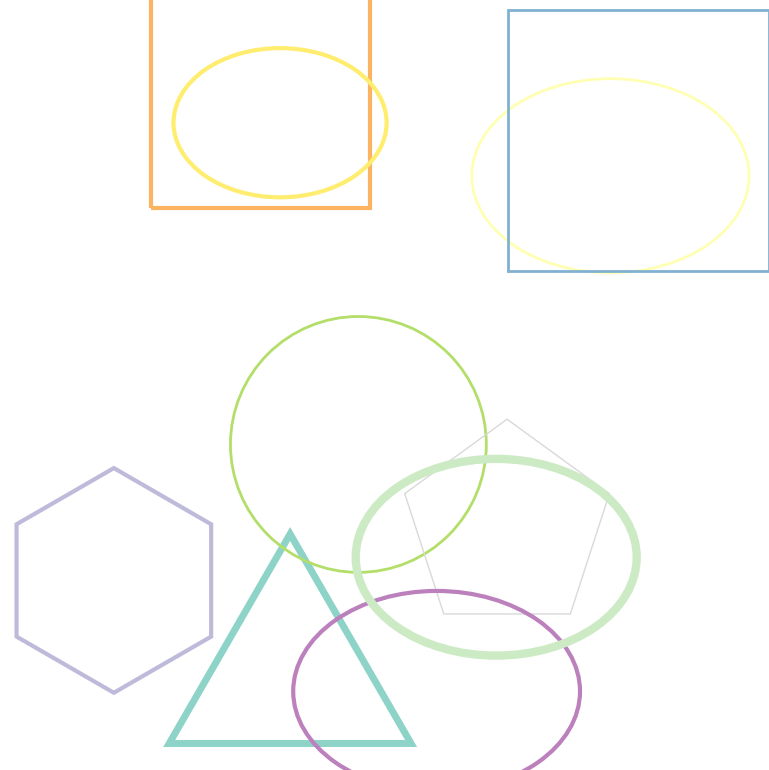[{"shape": "triangle", "thickness": 2.5, "radius": 0.91, "center": [0.377, 0.125]}, {"shape": "oval", "thickness": 1, "radius": 0.9, "center": [0.793, 0.772]}, {"shape": "hexagon", "thickness": 1.5, "radius": 0.73, "center": [0.148, 0.246]}, {"shape": "square", "thickness": 1, "radius": 0.85, "center": [0.83, 0.817]}, {"shape": "square", "thickness": 1.5, "radius": 0.71, "center": [0.338, 0.872]}, {"shape": "circle", "thickness": 1, "radius": 0.83, "center": [0.465, 0.423]}, {"shape": "pentagon", "thickness": 0.5, "radius": 0.7, "center": [0.659, 0.316]}, {"shape": "oval", "thickness": 1.5, "radius": 0.93, "center": [0.567, 0.102]}, {"shape": "oval", "thickness": 3, "radius": 0.91, "center": [0.644, 0.276]}, {"shape": "oval", "thickness": 1.5, "radius": 0.69, "center": [0.364, 0.841]}]